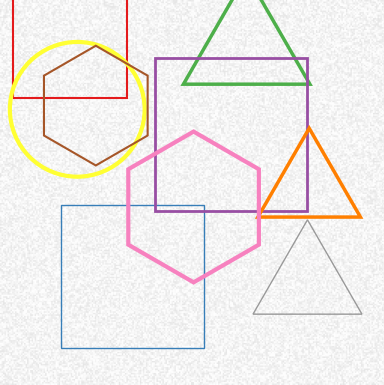[{"shape": "square", "thickness": 1.5, "radius": 0.74, "center": [0.183, 0.893]}, {"shape": "square", "thickness": 1, "radius": 0.93, "center": [0.345, 0.281]}, {"shape": "triangle", "thickness": 2.5, "radius": 0.95, "center": [0.641, 0.876]}, {"shape": "square", "thickness": 2, "radius": 0.99, "center": [0.6, 0.652]}, {"shape": "triangle", "thickness": 2.5, "radius": 0.77, "center": [0.803, 0.513]}, {"shape": "circle", "thickness": 3, "radius": 0.88, "center": [0.201, 0.716]}, {"shape": "hexagon", "thickness": 1.5, "radius": 0.78, "center": [0.249, 0.726]}, {"shape": "hexagon", "thickness": 3, "radius": 0.98, "center": [0.503, 0.462]}, {"shape": "triangle", "thickness": 1, "radius": 0.82, "center": [0.799, 0.266]}]